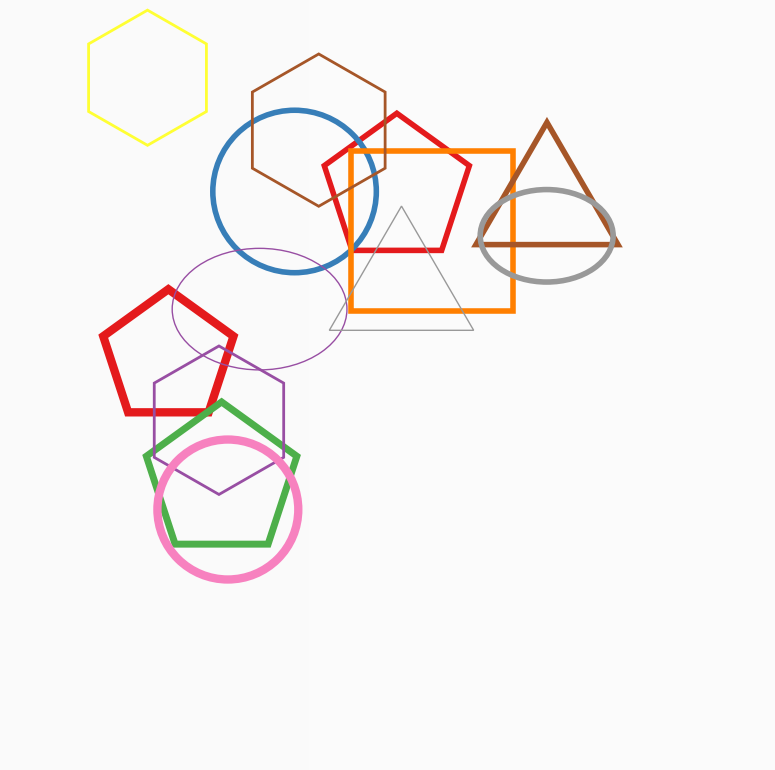[{"shape": "pentagon", "thickness": 2, "radius": 0.49, "center": [0.512, 0.754]}, {"shape": "pentagon", "thickness": 3, "radius": 0.44, "center": [0.217, 0.536]}, {"shape": "circle", "thickness": 2, "radius": 0.53, "center": [0.38, 0.751]}, {"shape": "pentagon", "thickness": 2.5, "radius": 0.51, "center": [0.286, 0.376]}, {"shape": "oval", "thickness": 0.5, "radius": 0.56, "center": [0.335, 0.599]}, {"shape": "hexagon", "thickness": 1, "radius": 0.48, "center": [0.283, 0.454]}, {"shape": "square", "thickness": 2, "radius": 0.52, "center": [0.558, 0.7]}, {"shape": "hexagon", "thickness": 1, "radius": 0.44, "center": [0.19, 0.899]}, {"shape": "triangle", "thickness": 2, "radius": 0.53, "center": [0.706, 0.735]}, {"shape": "hexagon", "thickness": 1, "radius": 0.49, "center": [0.411, 0.831]}, {"shape": "circle", "thickness": 3, "radius": 0.45, "center": [0.294, 0.338]}, {"shape": "oval", "thickness": 2, "radius": 0.43, "center": [0.705, 0.694]}, {"shape": "triangle", "thickness": 0.5, "radius": 0.54, "center": [0.518, 0.625]}]